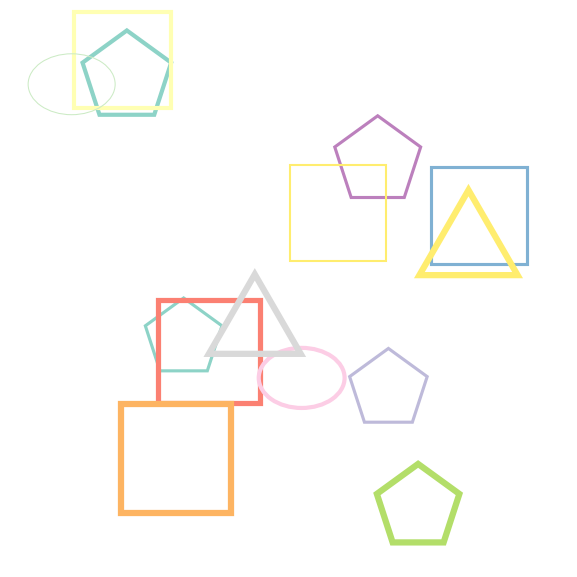[{"shape": "pentagon", "thickness": 2, "radius": 0.4, "center": [0.22, 0.866]}, {"shape": "pentagon", "thickness": 1.5, "radius": 0.35, "center": [0.318, 0.413]}, {"shape": "square", "thickness": 2, "radius": 0.42, "center": [0.212, 0.895]}, {"shape": "pentagon", "thickness": 1.5, "radius": 0.35, "center": [0.673, 0.325]}, {"shape": "square", "thickness": 2.5, "radius": 0.44, "center": [0.361, 0.391]}, {"shape": "square", "thickness": 1.5, "radius": 0.42, "center": [0.83, 0.626]}, {"shape": "square", "thickness": 3, "radius": 0.47, "center": [0.305, 0.206]}, {"shape": "pentagon", "thickness": 3, "radius": 0.38, "center": [0.724, 0.121]}, {"shape": "oval", "thickness": 2, "radius": 0.37, "center": [0.522, 0.345]}, {"shape": "triangle", "thickness": 3, "radius": 0.46, "center": [0.441, 0.432]}, {"shape": "pentagon", "thickness": 1.5, "radius": 0.39, "center": [0.654, 0.72]}, {"shape": "oval", "thickness": 0.5, "radius": 0.38, "center": [0.124, 0.853]}, {"shape": "square", "thickness": 1, "radius": 0.42, "center": [0.585, 0.63]}, {"shape": "triangle", "thickness": 3, "radius": 0.49, "center": [0.811, 0.572]}]